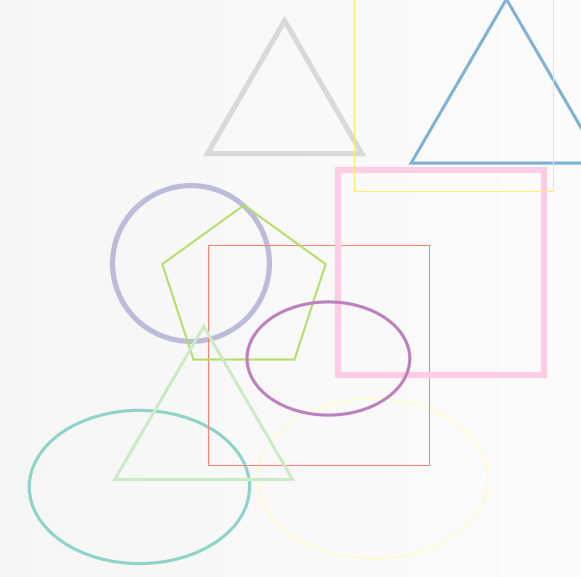[{"shape": "oval", "thickness": 1.5, "radius": 0.95, "center": [0.24, 0.156]}, {"shape": "oval", "thickness": 0.5, "radius": 0.99, "center": [0.641, 0.17]}, {"shape": "circle", "thickness": 2.5, "radius": 0.67, "center": [0.329, 0.543]}, {"shape": "square", "thickness": 0.5, "radius": 0.95, "center": [0.548, 0.384]}, {"shape": "triangle", "thickness": 1.5, "radius": 0.95, "center": [0.871, 0.811]}, {"shape": "pentagon", "thickness": 1, "radius": 0.74, "center": [0.42, 0.496]}, {"shape": "square", "thickness": 3, "radius": 0.89, "center": [0.759, 0.527]}, {"shape": "triangle", "thickness": 2.5, "radius": 0.77, "center": [0.49, 0.81]}, {"shape": "oval", "thickness": 1.5, "radius": 0.7, "center": [0.565, 0.378]}, {"shape": "triangle", "thickness": 1.5, "radius": 0.88, "center": [0.35, 0.257]}, {"shape": "square", "thickness": 0.5, "radius": 0.86, "center": [0.78, 0.84]}]